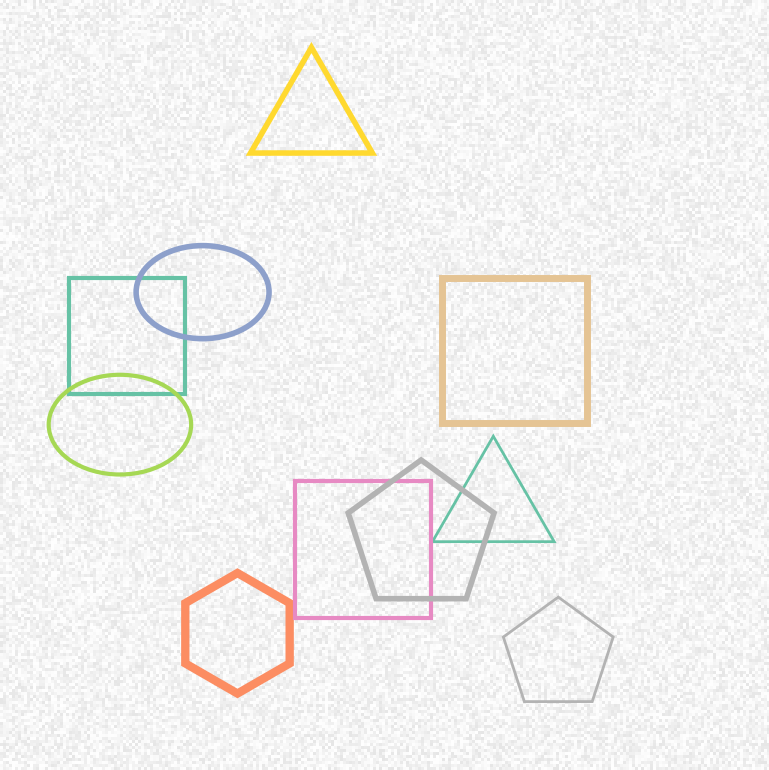[{"shape": "square", "thickness": 1.5, "radius": 0.38, "center": [0.165, 0.563]}, {"shape": "triangle", "thickness": 1, "radius": 0.46, "center": [0.641, 0.342]}, {"shape": "hexagon", "thickness": 3, "radius": 0.39, "center": [0.308, 0.178]}, {"shape": "oval", "thickness": 2, "radius": 0.43, "center": [0.263, 0.621]}, {"shape": "square", "thickness": 1.5, "radius": 0.44, "center": [0.471, 0.286]}, {"shape": "oval", "thickness": 1.5, "radius": 0.46, "center": [0.156, 0.449]}, {"shape": "triangle", "thickness": 2, "radius": 0.46, "center": [0.404, 0.847]}, {"shape": "square", "thickness": 2.5, "radius": 0.47, "center": [0.668, 0.545]}, {"shape": "pentagon", "thickness": 1, "radius": 0.38, "center": [0.725, 0.15]}, {"shape": "pentagon", "thickness": 2, "radius": 0.5, "center": [0.547, 0.303]}]